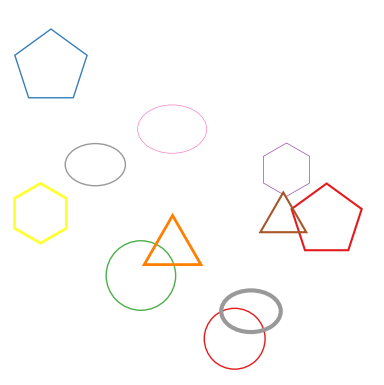[{"shape": "circle", "thickness": 1, "radius": 0.39, "center": [0.61, 0.12]}, {"shape": "pentagon", "thickness": 1.5, "radius": 0.48, "center": [0.848, 0.428]}, {"shape": "pentagon", "thickness": 1, "radius": 0.49, "center": [0.132, 0.826]}, {"shape": "circle", "thickness": 1, "radius": 0.45, "center": [0.366, 0.284]}, {"shape": "hexagon", "thickness": 0.5, "radius": 0.35, "center": [0.744, 0.559]}, {"shape": "triangle", "thickness": 2, "radius": 0.43, "center": [0.448, 0.355]}, {"shape": "hexagon", "thickness": 2, "radius": 0.39, "center": [0.105, 0.446]}, {"shape": "triangle", "thickness": 1.5, "radius": 0.34, "center": [0.736, 0.431]}, {"shape": "oval", "thickness": 0.5, "radius": 0.45, "center": [0.447, 0.665]}, {"shape": "oval", "thickness": 1, "radius": 0.39, "center": [0.248, 0.572]}, {"shape": "oval", "thickness": 3, "radius": 0.39, "center": [0.652, 0.192]}]